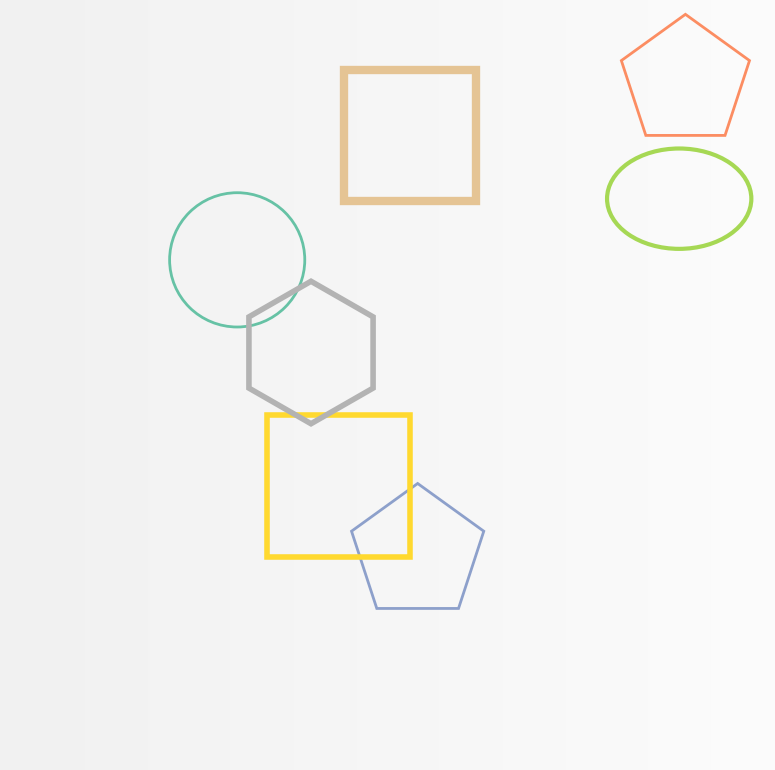[{"shape": "circle", "thickness": 1, "radius": 0.44, "center": [0.306, 0.663]}, {"shape": "pentagon", "thickness": 1, "radius": 0.43, "center": [0.884, 0.894]}, {"shape": "pentagon", "thickness": 1, "radius": 0.45, "center": [0.539, 0.282]}, {"shape": "oval", "thickness": 1.5, "radius": 0.47, "center": [0.876, 0.742]}, {"shape": "square", "thickness": 2, "radius": 0.46, "center": [0.437, 0.369]}, {"shape": "square", "thickness": 3, "radius": 0.42, "center": [0.529, 0.824]}, {"shape": "hexagon", "thickness": 2, "radius": 0.46, "center": [0.401, 0.542]}]